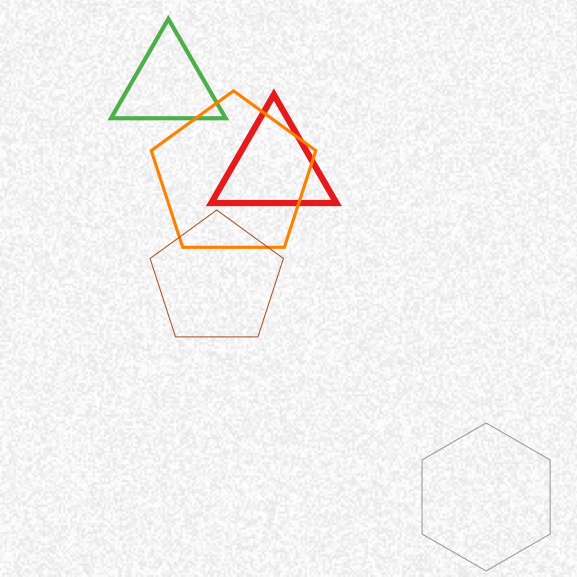[{"shape": "triangle", "thickness": 3, "radius": 0.63, "center": [0.474, 0.71]}, {"shape": "triangle", "thickness": 2, "radius": 0.57, "center": [0.291, 0.852]}, {"shape": "pentagon", "thickness": 1.5, "radius": 0.75, "center": [0.404, 0.692]}, {"shape": "pentagon", "thickness": 0.5, "radius": 0.61, "center": [0.375, 0.514]}, {"shape": "hexagon", "thickness": 0.5, "radius": 0.64, "center": [0.842, 0.139]}]